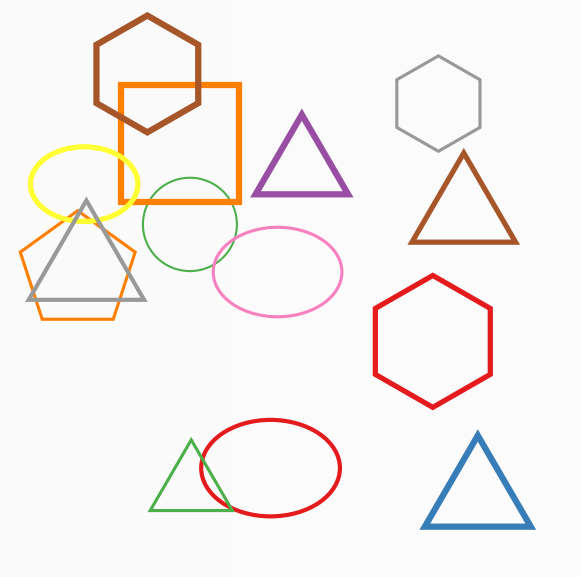[{"shape": "oval", "thickness": 2, "radius": 0.6, "center": [0.465, 0.189]}, {"shape": "hexagon", "thickness": 2.5, "radius": 0.57, "center": [0.745, 0.408]}, {"shape": "triangle", "thickness": 3, "radius": 0.53, "center": [0.822, 0.14]}, {"shape": "circle", "thickness": 1, "radius": 0.4, "center": [0.327, 0.611]}, {"shape": "triangle", "thickness": 1.5, "radius": 0.41, "center": [0.329, 0.156]}, {"shape": "triangle", "thickness": 3, "radius": 0.46, "center": [0.519, 0.709]}, {"shape": "square", "thickness": 3, "radius": 0.51, "center": [0.309, 0.75]}, {"shape": "pentagon", "thickness": 1.5, "radius": 0.52, "center": [0.134, 0.53]}, {"shape": "oval", "thickness": 2.5, "radius": 0.46, "center": [0.145, 0.68]}, {"shape": "hexagon", "thickness": 3, "radius": 0.51, "center": [0.254, 0.871]}, {"shape": "triangle", "thickness": 2.5, "radius": 0.51, "center": [0.798, 0.631]}, {"shape": "oval", "thickness": 1.5, "radius": 0.55, "center": [0.478, 0.528]}, {"shape": "triangle", "thickness": 2, "radius": 0.57, "center": [0.149, 0.537]}, {"shape": "hexagon", "thickness": 1.5, "radius": 0.41, "center": [0.754, 0.82]}]